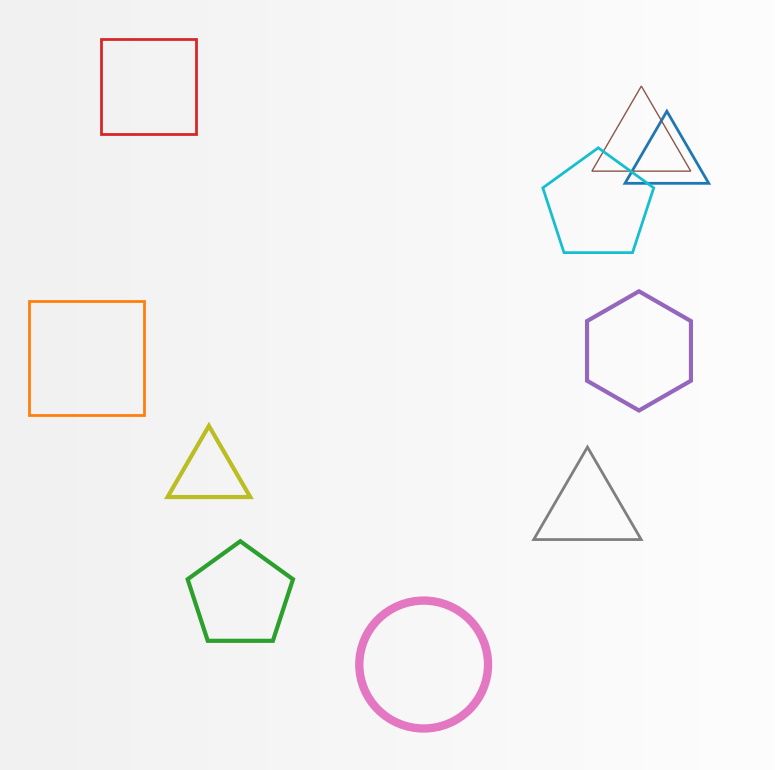[{"shape": "triangle", "thickness": 1, "radius": 0.31, "center": [0.86, 0.793]}, {"shape": "square", "thickness": 1, "radius": 0.37, "center": [0.111, 0.535]}, {"shape": "pentagon", "thickness": 1.5, "radius": 0.36, "center": [0.31, 0.226]}, {"shape": "square", "thickness": 1, "radius": 0.31, "center": [0.192, 0.887]}, {"shape": "hexagon", "thickness": 1.5, "radius": 0.39, "center": [0.825, 0.544]}, {"shape": "triangle", "thickness": 0.5, "radius": 0.37, "center": [0.828, 0.815]}, {"shape": "circle", "thickness": 3, "radius": 0.42, "center": [0.547, 0.137]}, {"shape": "triangle", "thickness": 1, "radius": 0.4, "center": [0.758, 0.339]}, {"shape": "triangle", "thickness": 1.5, "radius": 0.31, "center": [0.27, 0.385]}, {"shape": "pentagon", "thickness": 1, "radius": 0.38, "center": [0.772, 0.733]}]